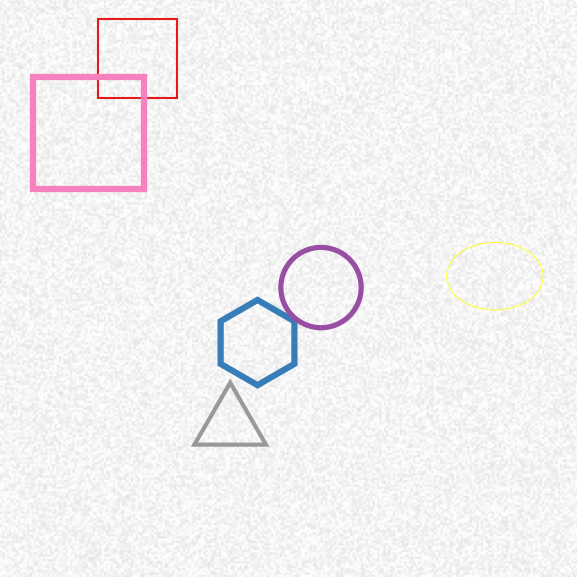[{"shape": "square", "thickness": 1, "radius": 0.34, "center": [0.239, 0.897]}, {"shape": "hexagon", "thickness": 3, "radius": 0.37, "center": [0.446, 0.406]}, {"shape": "circle", "thickness": 2.5, "radius": 0.35, "center": [0.556, 0.501]}, {"shape": "oval", "thickness": 0.5, "radius": 0.42, "center": [0.857, 0.521]}, {"shape": "square", "thickness": 3, "radius": 0.48, "center": [0.153, 0.769]}, {"shape": "triangle", "thickness": 2, "radius": 0.36, "center": [0.399, 0.265]}]